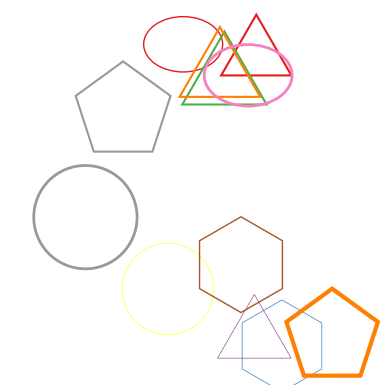[{"shape": "triangle", "thickness": 1.5, "radius": 0.53, "center": [0.666, 0.857]}, {"shape": "oval", "thickness": 1, "radius": 0.51, "center": [0.476, 0.885]}, {"shape": "hexagon", "thickness": 0.5, "radius": 0.6, "center": [0.732, 0.102]}, {"shape": "triangle", "thickness": 1.5, "radius": 0.63, "center": [0.583, 0.792]}, {"shape": "triangle", "thickness": 0.5, "radius": 0.55, "center": [0.661, 0.125]}, {"shape": "triangle", "thickness": 1.5, "radius": 0.6, "center": [0.571, 0.809]}, {"shape": "pentagon", "thickness": 3, "radius": 0.62, "center": [0.863, 0.125]}, {"shape": "circle", "thickness": 0.5, "radius": 0.59, "center": [0.436, 0.25]}, {"shape": "hexagon", "thickness": 1, "radius": 0.62, "center": [0.626, 0.313]}, {"shape": "oval", "thickness": 2, "radius": 0.57, "center": [0.645, 0.804]}, {"shape": "circle", "thickness": 2, "radius": 0.67, "center": [0.222, 0.436]}, {"shape": "pentagon", "thickness": 1.5, "radius": 0.65, "center": [0.32, 0.711]}]